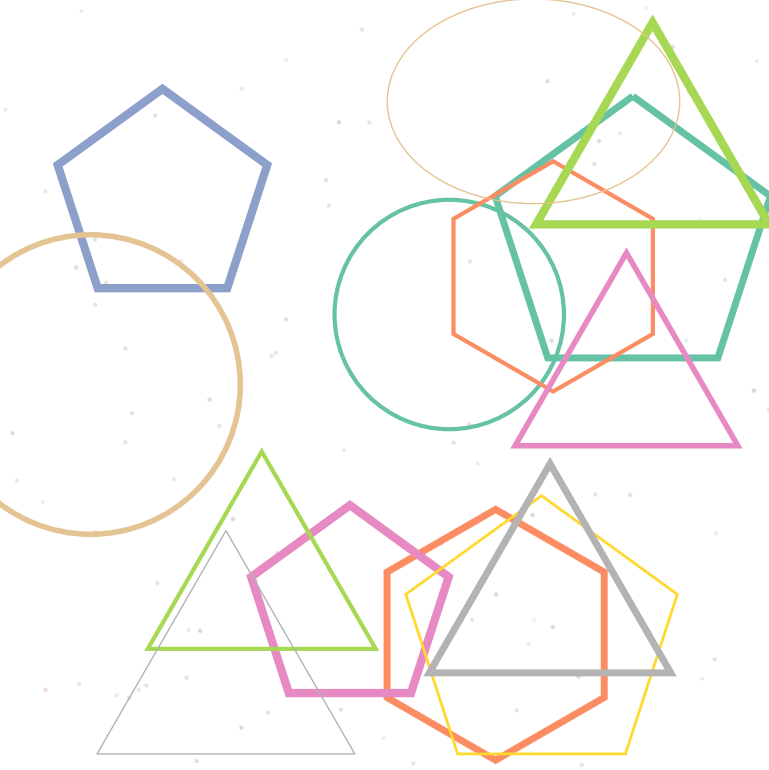[{"shape": "circle", "thickness": 1.5, "radius": 0.74, "center": [0.583, 0.592]}, {"shape": "pentagon", "thickness": 2.5, "radius": 0.94, "center": [0.822, 0.687]}, {"shape": "hexagon", "thickness": 1.5, "radius": 0.75, "center": [0.718, 0.641]}, {"shape": "hexagon", "thickness": 2.5, "radius": 0.81, "center": [0.644, 0.176]}, {"shape": "pentagon", "thickness": 3, "radius": 0.72, "center": [0.211, 0.742]}, {"shape": "triangle", "thickness": 2, "radius": 0.84, "center": [0.814, 0.505]}, {"shape": "pentagon", "thickness": 3, "radius": 0.67, "center": [0.454, 0.209]}, {"shape": "triangle", "thickness": 1.5, "radius": 0.85, "center": [0.34, 0.243]}, {"shape": "triangle", "thickness": 3, "radius": 0.87, "center": [0.848, 0.796]}, {"shape": "pentagon", "thickness": 1, "radius": 0.93, "center": [0.703, 0.171]}, {"shape": "circle", "thickness": 2, "radius": 0.97, "center": [0.118, 0.501]}, {"shape": "oval", "thickness": 0.5, "radius": 0.95, "center": [0.693, 0.868]}, {"shape": "triangle", "thickness": 2.5, "radius": 0.91, "center": [0.714, 0.217]}, {"shape": "triangle", "thickness": 0.5, "radius": 0.97, "center": [0.293, 0.117]}]